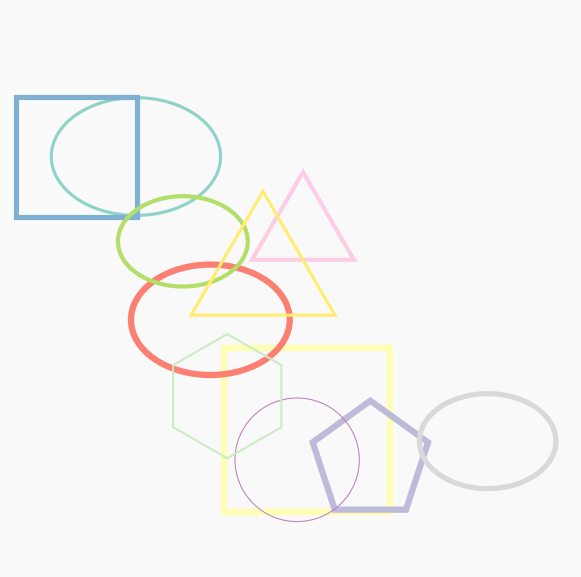[{"shape": "oval", "thickness": 1.5, "radius": 0.73, "center": [0.234, 0.728]}, {"shape": "square", "thickness": 3, "radius": 0.71, "center": [0.528, 0.254]}, {"shape": "pentagon", "thickness": 3, "radius": 0.52, "center": [0.637, 0.201]}, {"shape": "oval", "thickness": 3, "radius": 0.68, "center": [0.362, 0.445]}, {"shape": "square", "thickness": 2.5, "radius": 0.52, "center": [0.131, 0.727]}, {"shape": "oval", "thickness": 2, "radius": 0.56, "center": [0.315, 0.581]}, {"shape": "triangle", "thickness": 2, "radius": 0.51, "center": [0.521, 0.6]}, {"shape": "oval", "thickness": 2.5, "radius": 0.59, "center": [0.839, 0.235]}, {"shape": "circle", "thickness": 0.5, "radius": 0.53, "center": [0.511, 0.203]}, {"shape": "hexagon", "thickness": 1, "radius": 0.54, "center": [0.391, 0.313]}, {"shape": "triangle", "thickness": 1.5, "radius": 0.71, "center": [0.452, 0.525]}]